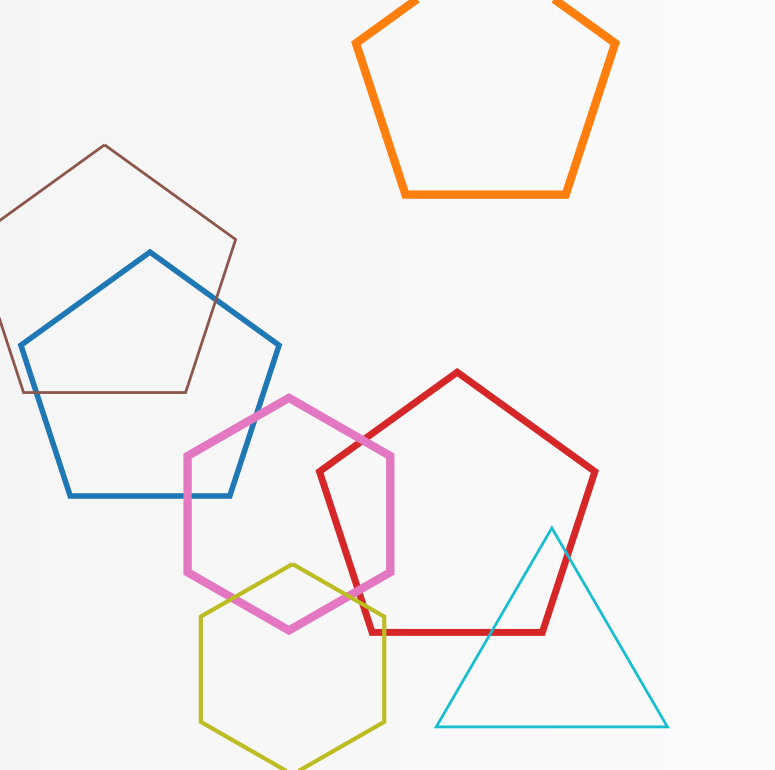[{"shape": "pentagon", "thickness": 2, "radius": 0.88, "center": [0.194, 0.498]}, {"shape": "pentagon", "thickness": 3, "radius": 0.88, "center": [0.627, 0.89]}, {"shape": "pentagon", "thickness": 2.5, "radius": 0.93, "center": [0.59, 0.33]}, {"shape": "pentagon", "thickness": 1, "radius": 0.89, "center": [0.135, 0.634]}, {"shape": "hexagon", "thickness": 3, "radius": 0.76, "center": [0.373, 0.332]}, {"shape": "hexagon", "thickness": 1.5, "radius": 0.68, "center": [0.377, 0.131]}, {"shape": "triangle", "thickness": 1, "radius": 0.86, "center": [0.712, 0.142]}]